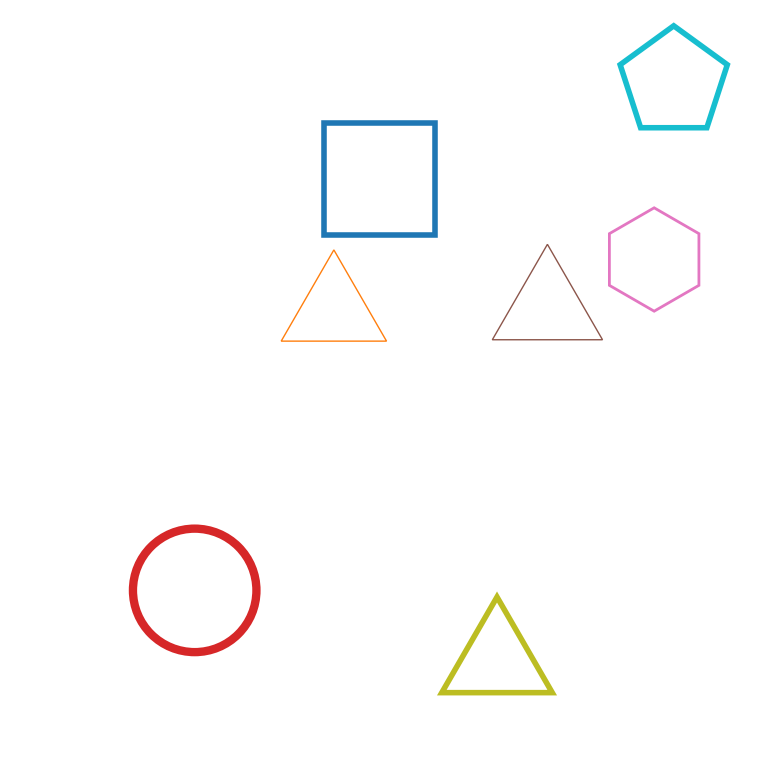[{"shape": "square", "thickness": 2, "radius": 0.36, "center": [0.493, 0.767]}, {"shape": "triangle", "thickness": 0.5, "radius": 0.39, "center": [0.434, 0.596]}, {"shape": "circle", "thickness": 3, "radius": 0.4, "center": [0.253, 0.233]}, {"shape": "triangle", "thickness": 0.5, "radius": 0.41, "center": [0.711, 0.6]}, {"shape": "hexagon", "thickness": 1, "radius": 0.34, "center": [0.85, 0.663]}, {"shape": "triangle", "thickness": 2, "radius": 0.41, "center": [0.645, 0.142]}, {"shape": "pentagon", "thickness": 2, "radius": 0.37, "center": [0.875, 0.893]}]